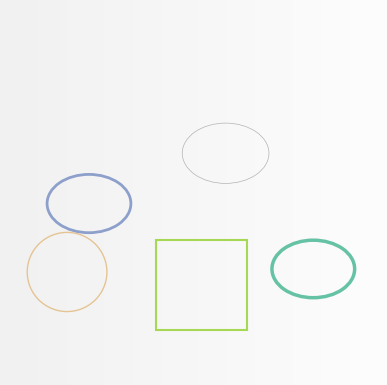[{"shape": "oval", "thickness": 2.5, "radius": 0.53, "center": [0.808, 0.301]}, {"shape": "oval", "thickness": 2, "radius": 0.54, "center": [0.23, 0.471]}, {"shape": "square", "thickness": 1.5, "radius": 0.59, "center": [0.521, 0.26]}, {"shape": "circle", "thickness": 1, "radius": 0.51, "center": [0.173, 0.294]}, {"shape": "oval", "thickness": 0.5, "radius": 0.56, "center": [0.582, 0.602]}]